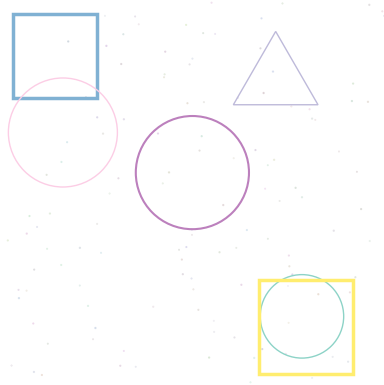[{"shape": "circle", "thickness": 1, "radius": 0.54, "center": [0.784, 0.178]}, {"shape": "triangle", "thickness": 1, "radius": 0.63, "center": [0.716, 0.791]}, {"shape": "square", "thickness": 2.5, "radius": 0.55, "center": [0.143, 0.854]}, {"shape": "circle", "thickness": 1, "radius": 0.71, "center": [0.163, 0.656]}, {"shape": "circle", "thickness": 1.5, "radius": 0.73, "center": [0.5, 0.552]}, {"shape": "square", "thickness": 2.5, "radius": 0.61, "center": [0.795, 0.151]}]